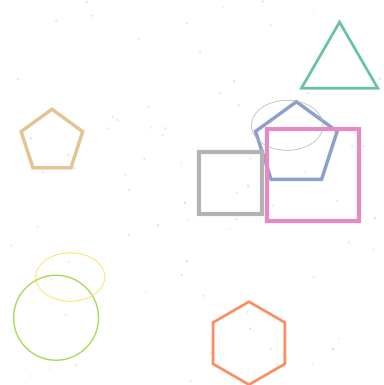[{"shape": "triangle", "thickness": 2, "radius": 0.57, "center": [0.882, 0.828]}, {"shape": "hexagon", "thickness": 2, "radius": 0.54, "center": [0.647, 0.109]}, {"shape": "pentagon", "thickness": 2.5, "radius": 0.56, "center": [0.77, 0.624]}, {"shape": "square", "thickness": 3, "radius": 0.6, "center": [0.813, 0.544]}, {"shape": "circle", "thickness": 1, "radius": 0.55, "center": [0.146, 0.175]}, {"shape": "oval", "thickness": 0.5, "radius": 0.45, "center": [0.183, 0.28]}, {"shape": "pentagon", "thickness": 2.5, "radius": 0.42, "center": [0.135, 0.632]}, {"shape": "square", "thickness": 3, "radius": 0.41, "center": [0.598, 0.525]}, {"shape": "oval", "thickness": 0.5, "radius": 0.46, "center": [0.746, 0.675]}]